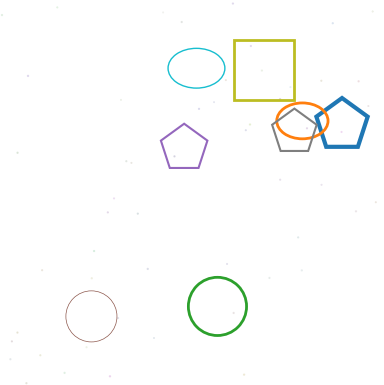[{"shape": "pentagon", "thickness": 3, "radius": 0.35, "center": [0.888, 0.675]}, {"shape": "oval", "thickness": 2, "radius": 0.33, "center": [0.785, 0.686]}, {"shape": "circle", "thickness": 2, "radius": 0.38, "center": [0.565, 0.204]}, {"shape": "pentagon", "thickness": 1.5, "radius": 0.32, "center": [0.478, 0.615]}, {"shape": "circle", "thickness": 0.5, "radius": 0.33, "center": [0.237, 0.178]}, {"shape": "pentagon", "thickness": 1.5, "radius": 0.3, "center": [0.765, 0.657]}, {"shape": "square", "thickness": 2, "radius": 0.39, "center": [0.686, 0.819]}, {"shape": "oval", "thickness": 1, "radius": 0.37, "center": [0.51, 0.823]}]